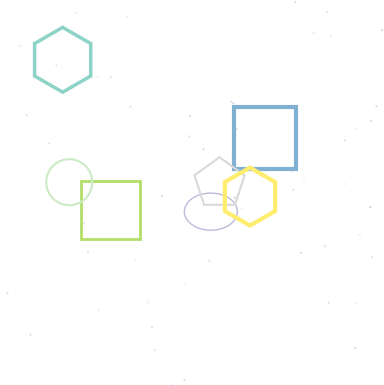[{"shape": "hexagon", "thickness": 2.5, "radius": 0.42, "center": [0.163, 0.845]}, {"shape": "oval", "thickness": 1, "radius": 0.34, "center": [0.548, 0.45]}, {"shape": "square", "thickness": 3, "radius": 0.4, "center": [0.688, 0.642]}, {"shape": "square", "thickness": 2, "radius": 0.38, "center": [0.287, 0.455]}, {"shape": "pentagon", "thickness": 1.5, "radius": 0.34, "center": [0.57, 0.523]}, {"shape": "circle", "thickness": 1.5, "radius": 0.3, "center": [0.18, 0.527]}, {"shape": "hexagon", "thickness": 3, "radius": 0.38, "center": [0.649, 0.489]}]